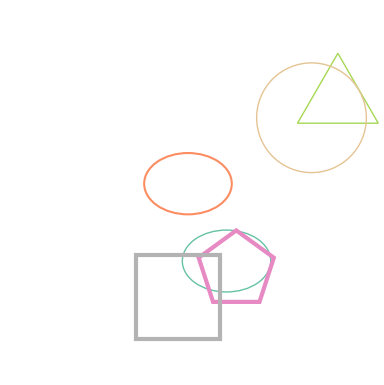[{"shape": "oval", "thickness": 1, "radius": 0.57, "center": [0.588, 0.322]}, {"shape": "oval", "thickness": 1.5, "radius": 0.57, "center": [0.488, 0.523]}, {"shape": "pentagon", "thickness": 3, "radius": 0.51, "center": [0.614, 0.299]}, {"shape": "triangle", "thickness": 1, "radius": 0.61, "center": [0.878, 0.741]}, {"shape": "circle", "thickness": 1, "radius": 0.71, "center": [0.809, 0.694]}, {"shape": "square", "thickness": 3, "radius": 0.55, "center": [0.462, 0.229]}]